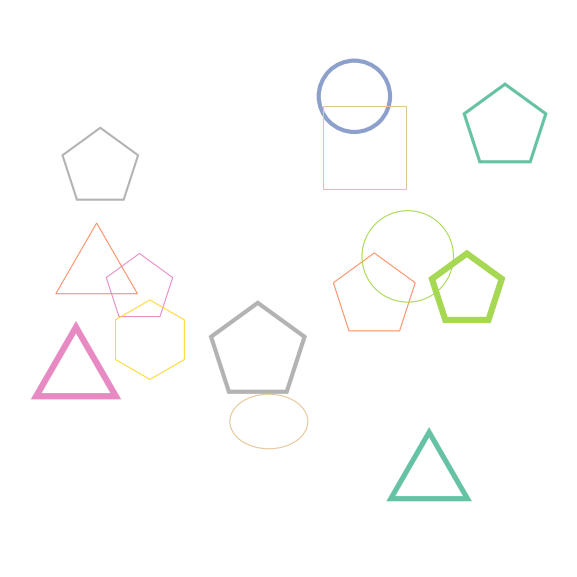[{"shape": "pentagon", "thickness": 1.5, "radius": 0.37, "center": [0.874, 0.779]}, {"shape": "triangle", "thickness": 2.5, "radius": 0.38, "center": [0.743, 0.174]}, {"shape": "triangle", "thickness": 0.5, "radius": 0.41, "center": [0.167, 0.531]}, {"shape": "pentagon", "thickness": 0.5, "radius": 0.37, "center": [0.648, 0.487]}, {"shape": "circle", "thickness": 2, "radius": 0.31, "center": [0.614, 0.832]}, {"shape": "triangle", "thickness": 3, "radius": 0.4, "center": [0.132, 0.353]}, {"shape": "pentagon", "thickness": 0.5, "radius": 0.3, "center": [0.242, 0.5]}, {"shape": "pentagon", "thickness": 3, "radius": 0.32, "center": [0.808, 0.497]}, {"shape": "circle", "thickness": 0.5, "radius": 0.4, "center": [0.706, 0.555]}, {"shape": "hexagon", "thickness": 0.5, "radius": 0.34, "center": [0.26, 0.411]}, {"shape": "oval", "thickness": 0.5, "radius": 0.34, "center": [0.465, 0.269]}, {"shape": "square", "thickness": 0.5, "radius": 0.36, "center": [0.632, 0.743]}, {"shape": "pentagon", "thickness": 1, "radius": 0.34, "center": [0.174, 0.709]}, {"shape": "pentagon", "thickness": 2, "radius": 0.43, "center": [0.446, 0.39]}]